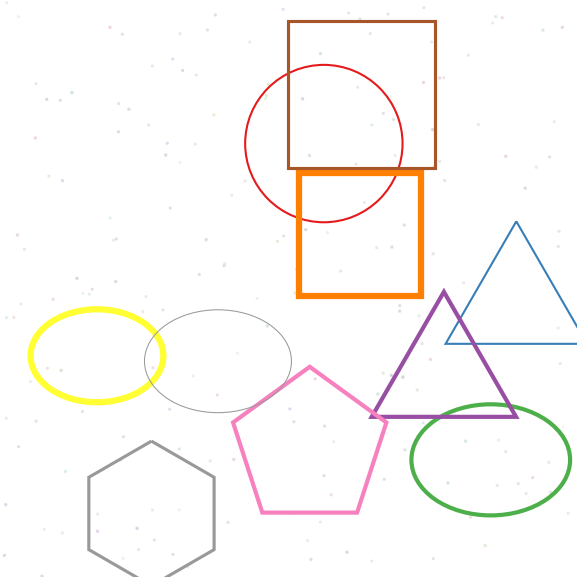[{"shape": "circle", "thickness": 1, "radius": 0.68, "center": [0.561, 0.751]}, {"shape": "triangle", "thickness": 1, "radius": 0.71, "center": [0.894, 0.474]}, {"shape": "oval", "thickness": 2, "radius": 0.69, "center": [0.85, 0.203]}, {"shape": "triangle", "thickness": 2, "radius": 0.72, "center": [0.769, 0.349]}, {"shape": "square", "thickness": 3, "radius": 0.53, "center": [0.624, 0.593]}, {"shape": "oval", "thickness": 3, "radius": 0.57, "center": [0.168, 0.383]}, {"shape": "square", "thickness": 1.5, "radius": 0.64, "center": [0.626, 0.836]}, {"shape": "pentagon", "thickness": 2, "radius": 0.7, "center": [0.536, 0.224]}, {"shape": "oval", "thickness": 0.5, "radius": 0.64, "center": [0.377, 0.374]}, {"shape": "hexagon", "thickness": 1.5, "radius": 0.63, "center": [0.262, 0.11]}]